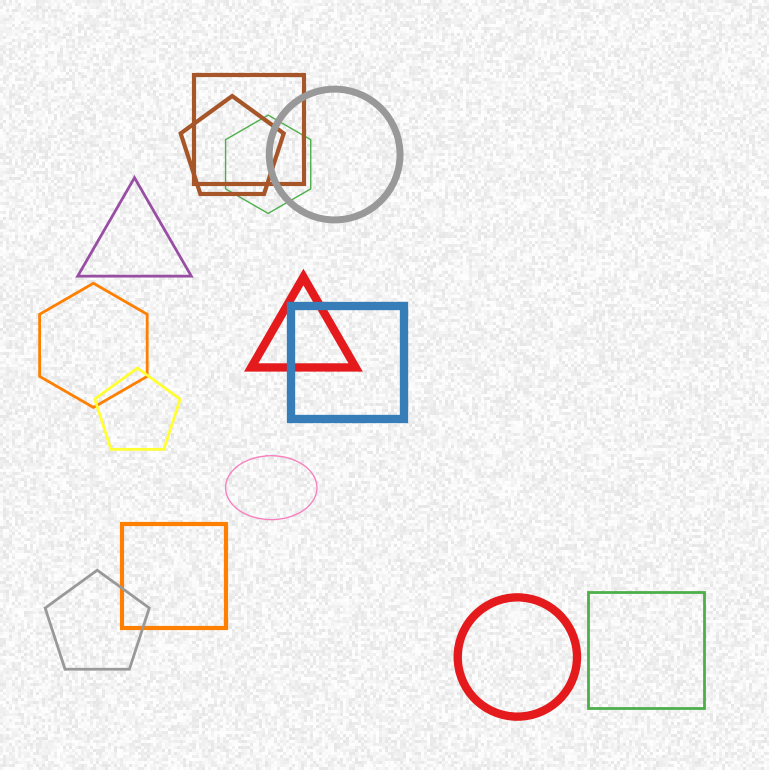[{"shape": "circle", "thickness": 3, "radius": 0.39, "center": [0.672, 0.147]}, {"shape": "triangle", "thickness": 3, "radius": 0.39, "center": [0.394, 0.562]}, {"shape": "square", "thickness": 3, "radius": 0.37, "center": [0.451, 0.529]}, {"shape": "hexagon", "thickness": 0.5, "radius": 0.32, "center": [0.348, 0.787]}, {"shape": "square", "thickness": 1, "radius": 0.38, "center": [0.839, 0.156]}, {"shape": "triangle", "thickness": 1, "radius": 0.43, "center": [0.175, 0.684]}, {"shape": "square", "thickness": 1.5, "radius": 0.34, "center": [0.226, 0.252]}, {"shape": "hexagon", "thickness": 1, "radius": 0.4, "center": [0.121, 0.552]}, {"shape": "pentagon", "thickness": 1, "radius": 0.29, "center": [0.179, 0.464]}, {"shape": "pentagon", "thickness": 1.5, "radius": 0.35, "center": [0.302, 0.805]}, {"shape": "square", "thickness": 1.5, "radius": 0.36, "center": [0.323, 0.832]}, {"shape": "oval", "thickness": 0.5, "radius": 0.3, "center": [0.352, 0.367]}, {"shape": "pentagon", "thickness": 1, "radius": 0.36, "center": [0.126, 0.188]}, {"shape": "circle", "thickness": 2.5, "radius": 0.42, "center": [0.435, 0.799]}]